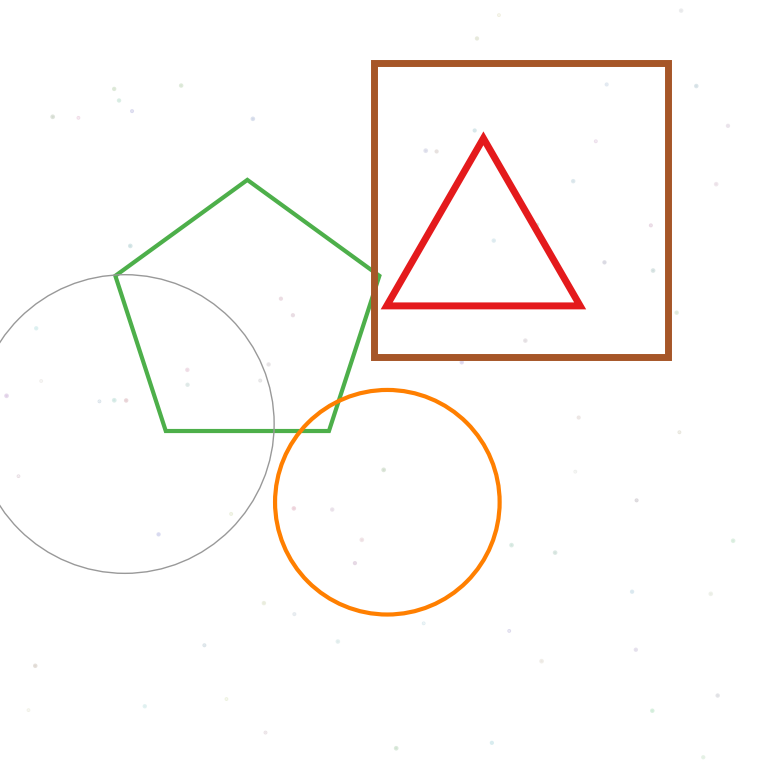[{"shape": "triangle", "thickness": 2.5, "radius": 0.73, "center": [0.628, 0.675]}, {"shape": "pentagon", "thickness": 1.5, "radius": 0.9, "center": [0.321, 0.586]}, {"shape": "circle", "thickness": 1.5, "radius": 0.73, "center": [0.503, 0.348]}, {"shape": "square", "thickness": 2.5, "radius": 0.95, "center": [0.677, 0.727]}, {"shape": "circle", "thickness": 0.5, "radius": 0.97, "center": [0.162, 0.449]}]